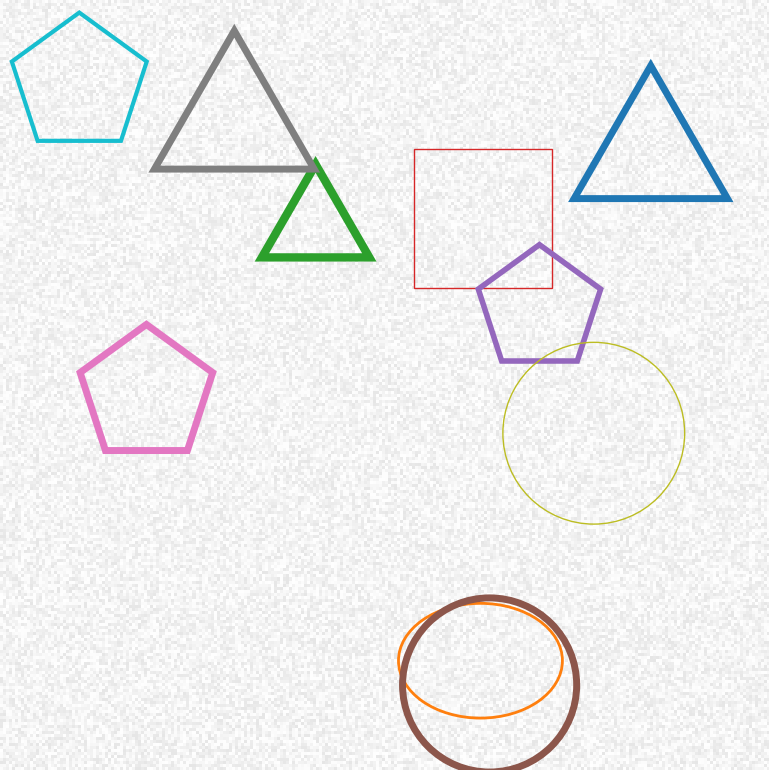[{"shape": "triangle", "thickness": 2.5, "radius": 0.58, "center": [0.845, 0.8]}, {"shape": "oval", "thickness": 1, "radius": 0.53, "center": [0.624, 0.142]}, {"shape": "triangle", "thickness": 3, "radius": 0.4, "center": [0.41, 0.706]}, {"shape": "square", "thickness": 0.5, "radius": 0.45, "center": [0.627, 0.716]}, {"shape": "pentagon", "thickness": 2, "radius": 0.42, "center": [0.701, 0.599]}, {"shape": "circle", "thickness": 2.5, "radius": 0.57, "center": [0.636, 0.11]}, {"shape": "pentagon", "thickness": 2.5, "radius": 0.45, "center": [0.19, 0.488]}, {"shape": "triangle", "thickness": 2.5, "radius": 0.6, "center": [0.304, 0.84]}, {"shape": "circle", "thickness": 0.5, "radius": 0.59, "center": [0.771, 0.437]}, {"shape": "pentagon", "thickness": 1.5, "radius": 0.46, "center": [0.103, 0.892]}]